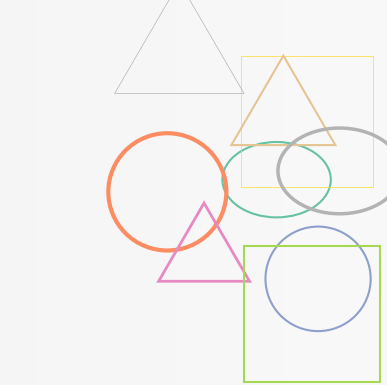[{"shape": "oval", "thickness": 1.5, "radius": 0.7, "center": [0.714, 0.533]}, {"shape": "circle", "thickness": 3, "radius": 0.76, "center": [0.432, 0.502]}, {"shape": "circle", "thickness": 1.5, "radius": 0.68, "center": [0.821, 0.276]}, {"shape": "triangle", "thickness": 2, "radius": 0.68, "center": [0.527, 0.337]}, {"shape": "square", "thickness": 1.5, "radius": 0.88, "center": [0.806, 0.184]}, {"shape": "square", "thickness": 0.5, "radius": 0.85, "center": [0.793, 0.685]}, {"shape": "triangle", "thickness": 1.5, "radius": 0.77, "center": [0.731, 0.701]}, {"shape": "triangle", "thickness": 0.5, "radius": 0.96, "center": [0.463, 0.853]}, {"shape": "oval", "thickness": 2.5, "radius": 0.8, "center": [0.876, 0.556]}]